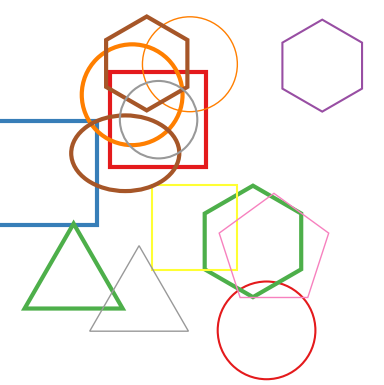[{"shape": "circle", "thickness": 1.5, "radius": 0.63, "center": [0.692, 0.142]}, {"shape": "square", "thickness": 3, "radius": 0.62, "center": [0.411, 0.69]}, {"shape": "square", "thickness": 3, "radius": 0.68, "center": [0.117, 0.551]}, {"shape": "hexagon", "thickness": 3, "radius": 0.72, "center": [0.657, 0.373]}, {"shape": "triangle", "thickness": 3, "radius": 0.74, "center": [0.191, 0.272]}, {"shape": "hexagon", "thickness": 1.5, "radius": 0.6, "center": [0.837, 0.83]}, {"shape": "circle", "thickness": 3, "radius": 0.65, "center": [0.343, 0.754]}, {"shape": "circle", "thickness": 1, "radius": 0.62, "center": [0.493, 0.833]}, {"shape": "square", "thickness": 1.5, "radius": 0.55, "center": [0.505, 0.408]}, {"shape": "oval", "thickness": 3, "radius": 0.7, "center": [0.325, 0.602]}, {"shape": "hexagon", "thickness": 3, "radius": 0.61, "center": [0.381, 0.835]}, {"shape": "pentagon", "thickness": 1, "radius": 0.75, "center": [0.712, 0.348]}, {"shape": "triangle", "thickness": 1, "radius": 0.74, "center": [0.361, 0.214]}, {"shape": "circle", "thickness": 1.5, "radius": 0.5, "center": [0.412, 0.689]}]